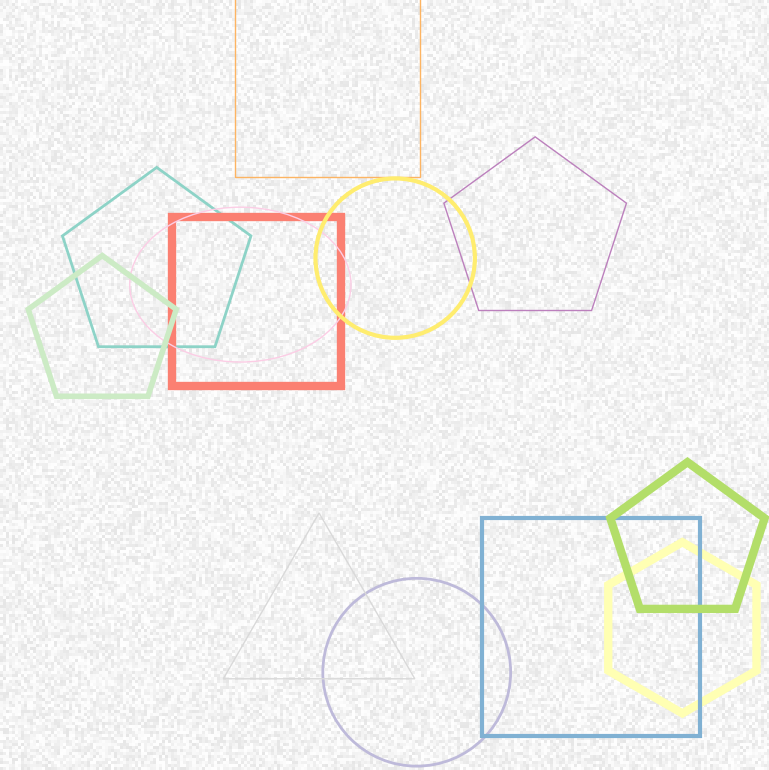[{"shape": "pentagon", "thickness": 1, "radius": 0.64, "center": [0.204, 0.654]}, {"shape": "hexagon", "thickness": 3, "radius": 0.56, "center": [0.886, 0.185]}, {"shape": "circle", "thickness": 1, "radius": 0.61, "center": [0.541, 0.127]}, {"shape": "square", "thickness": 3, "radius": 0.55, "center": [0.333, 0.608]}, {"shape": "square", "thickness": 1.5, "radius": 0.71, "center": [0.767, 0.186]}, {"shape": "square", "thickness": 0.5, "radius": 0.6, "center": [0.425, 0.89]}, {"shape": "pentagon", "thickness": 3, "radius": 0.53, "center": [0.893, 0.294]}, {"shape": "oval", "thickness": 0.5, "radius": 0.72, "center": [0.312, 0.63]}, {"shape": "triangle", "thickness": 0.5, "radius": 0.72, "center": [0.414, 0.19]}, {"shape": "pentagon", "thickness": 0.5, "radius": 0.62, "center": [0.695, 0.698]}, {"shape": "pentagon", "thickness": 2, "radius": 0.51, "center": [0.133, 0.567]}, {"shape": "circle", "thickness": 1.5, "radius": 0.52, "center": [0.513, 0.665]}]